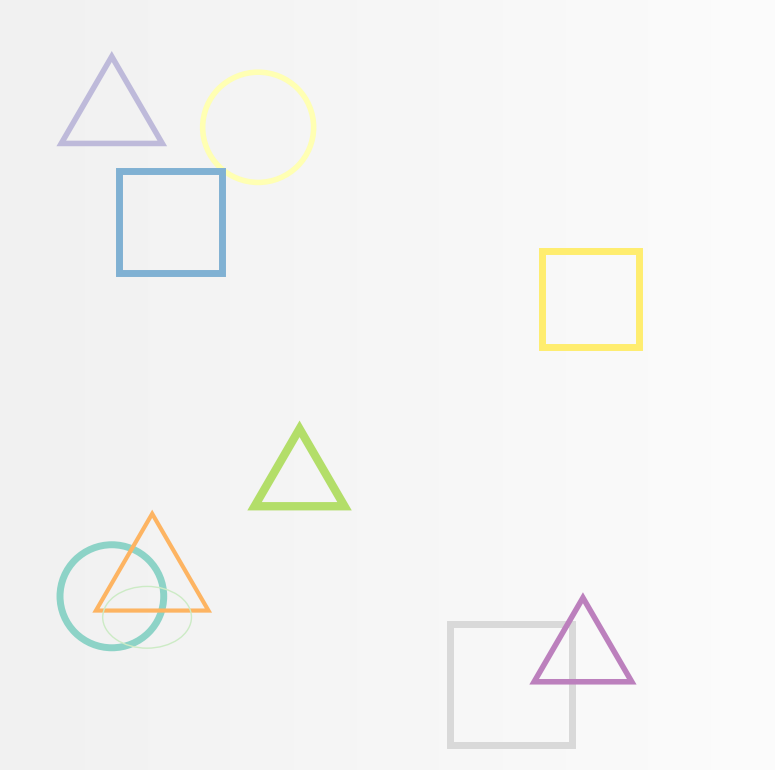[{"shape": "circle", "thickness": 2.5, "radius": 0.33, "center": [0.144, 0.226]}, {"shape": "circle", "thickness": 2, "radius": 0.36, "center": [0.333, 0.835]}, {"shape": "triangle", "thickness": 2, "radius": 0.38, "center": [0.144, 0.851]}, {"shape": "square", "thickness": 2.5, "radius": 0.33, "center": [0.22, 0.711]}, {"shape": "triangle", "thickness": 1.5, "radius": 0.42, "center": [0.196, 0.249]}, {"shape": "triangle", "thickness": 3, "radius": 0.34, "center": [0.387, 0.376]}, {"shape": "square", "thickness": 2.5, "radius": 0.39, "center": [0.66, 0.111]}, {"shape": "triangle", "thickness": 2, "radius": 0.36, "center": [0.752, 0.151]}, {"shape": "oval", "thickness": 0.5, "radius": 0.29, "center": [0.19, 0.198]}, {"shape": "square", "thickness": 2.5, "radius": 0.31, "center": [0.762, 0.612]}]